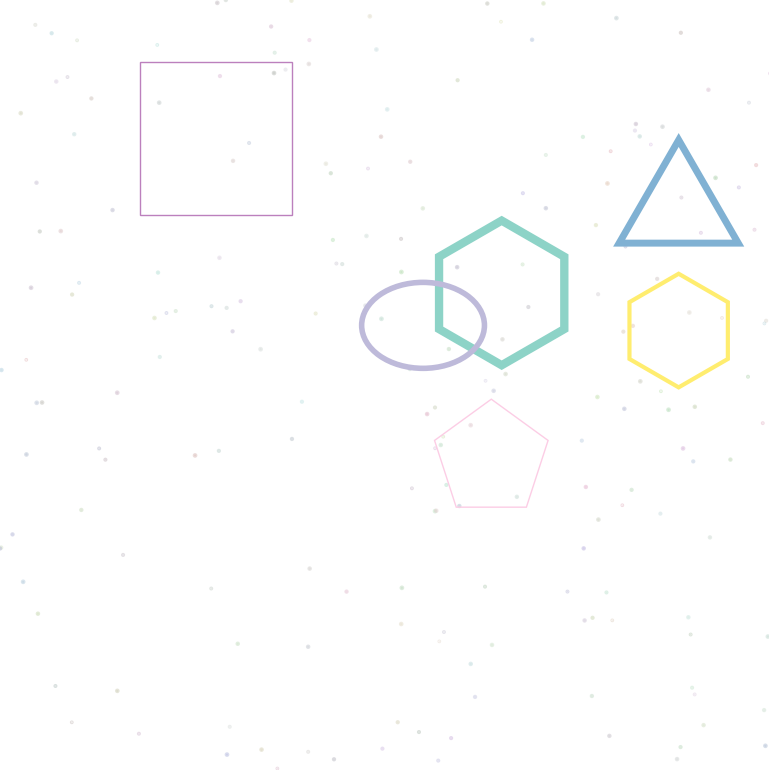[{"shape": "hexagon", "thickness": 3, "radius": 0.47, "center": [0.652, 0.62]}, {"shape": "oval", "thickness": 2, "radius": 0.4, "center": [0.549, 0.577]}, {"shape": "triangle", "thickness": 2.5, "radius": 0.45, "center": [0.881, 0.729]}, {"shape": "pentagon", "thickness": 0.5, "radius": 0.39, "center": [0.638, 0.404]}, {"shape": "square", "thickness": 0.5, "radius": 0.49, "center": [0.28, 0.82]}, {"shape": "hexagon", "thickness": 1.5, "radius": 0.37, "center": [0.881, 0.571]}]